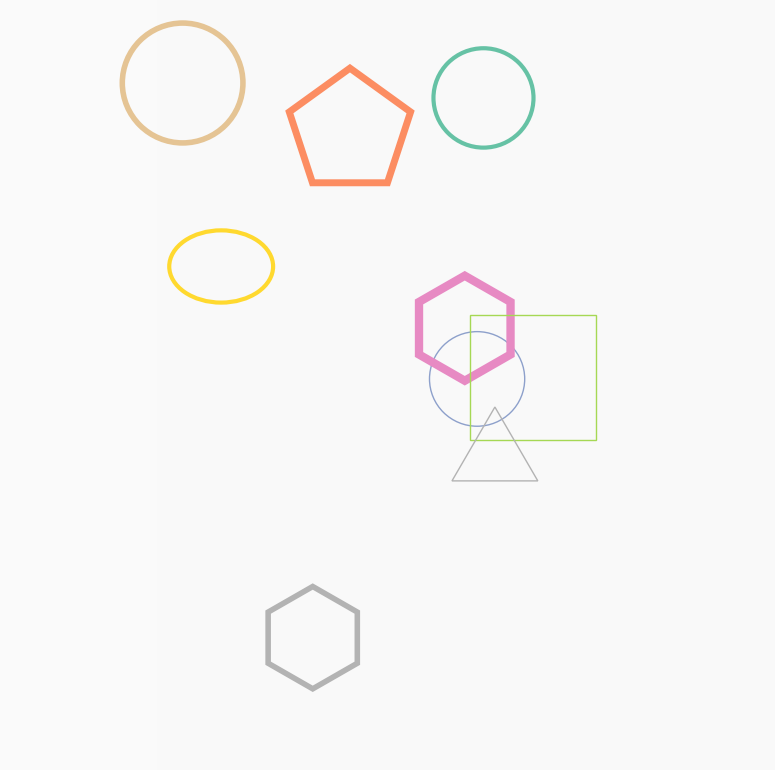[{"shape": "circle", "thickness": 1.5, "radius": 0.32, "center": [0.624, 0.873]}, {"shape": "pentagon", "thickness": 2.5, "radius": 0.41, "center": [0.452, 0.829]}, {"shape": "circle", "thickness": 0.5, "radius": 0.31, "center": [0.616, 0.508]}, {"shape": "hexagon", "thickness": 3, "radius": 0.34, "center": [0.6, 0.574]}, {"shape": "square", "thickness": 0.5, "radius": 0.4, "center": [0.688, 0.51]}, {"shape": "oval", "thickness": 1.5, "radius": 0.34, "center": [0.285, 0.654]}, {"shape": "circle", "thickness": 2, "radius": 0.39, "center": [0.236, 0.892]}, {"shape": "hexagon", "thickness": 2, "radius": 0.33, "center": [0.404, 0.172]}, {"shape": "triangle", "thickness": 0.5, "radius": 0.32, "center": [0.639, 0.407]}]